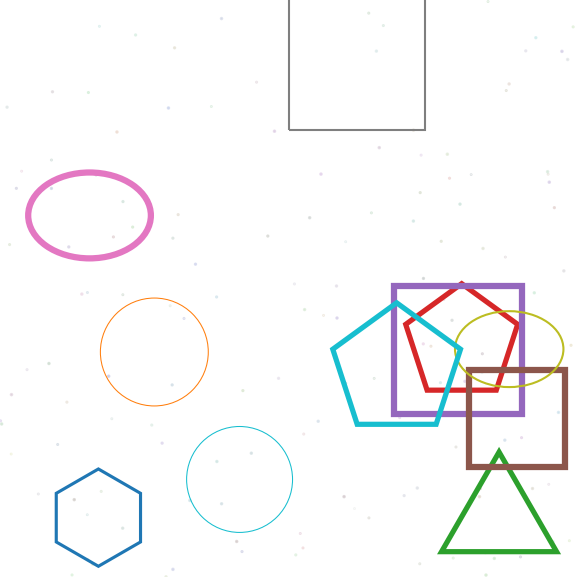[{"shape": "hexagon", "thickness": 1.5, "radius": 0.42, "center": [0.17, 0.103]}, {"shape": "circle", "thickness": 0.5, "radius": 0.47, "center": [0.267, 0.39]}, {"shape": "triangle", "thickness": 2.5, "radius": 0.57, "center": [0.864, 0.101]}, {"shape": "pentagon", "thickness": 2.5, "radius": 0.51, "center": [0.799, 0.406]}, {"shape": "square", "thickness": 3, "radius": 0.55, "center": [0.794, 0.393]}, {"shape": "square", "thickness": 3, "radius": 0.42, "center": [0.895, 0.274]}, {"shape": "oval", "thickness": 3, "radius": 0.53, "center": [0.155, 0.626]}, {"shape": "square", "thickness": 1, "radius": 0.59, "center": [0.618, 0.892]}, {"shape": "oval", "thickness": 1, "radius": 0.47, "center": [0.882, 0.395]}, {"shape": "pentagon", "thickness": 2.5, "radius": 0.58, "center": [0.687, 0.358]}, {"shape": "circle", "thickness": 0.5, "radius": 0.46, "center": [0.415, 0.169]}]